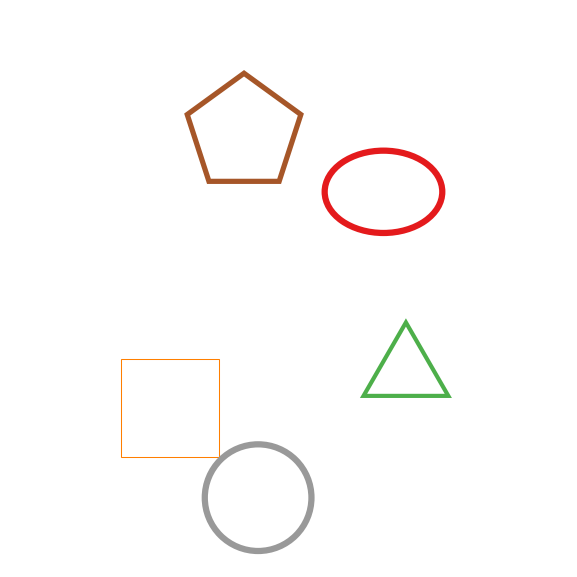[{"shape": "oval", "thickness": 3, "radius": 0.51, "center": [0.664, 0.667]}, {"shape": "triangle", "thickness": 2, "radius": 0.42, "center": [0.703, 0.356]}, {"shape": "square", "thickness": 0.5, "radius": 0.43, "center": [0.294, 0.293]}, {"shape": "pentagon", "thickness": 2.5, "radius": 0.52, "center": [0.423, 0.769]}, {"shape": "circle", "thickness": 3, "radius": 0.46, "center": [0.447, 0.137]}]